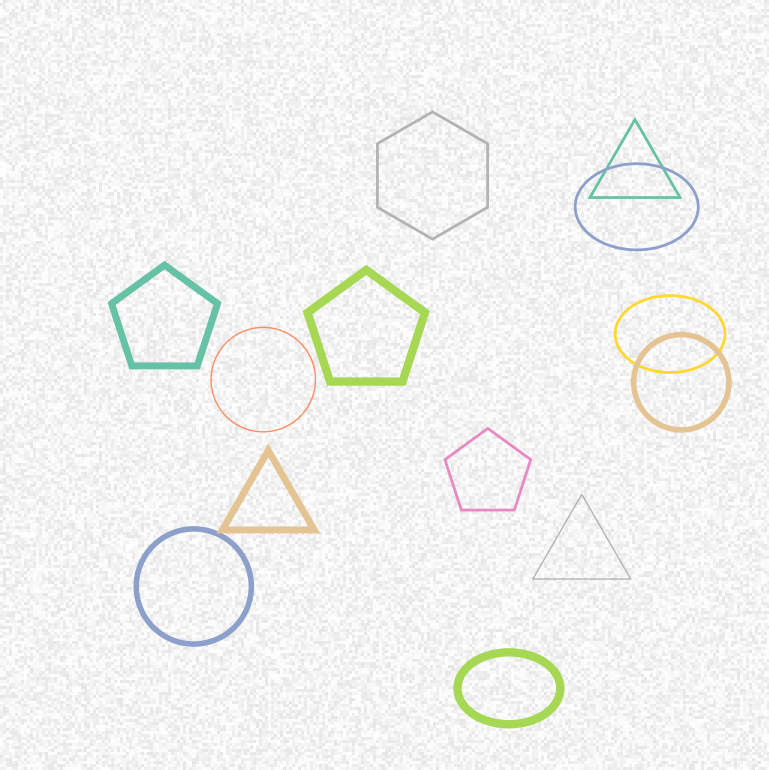[{"shape": "pentagon", "thickness": 2.5, "radius": 0.36, "center": [0.214, 0.583]}, {"shape": "triangle", "thickness": 1, "radius": 0.34, "center": [0.825, 0.777]}, {"shape": "circle", "thickness": 0.5, "radius": 0.34, "center": [0.342, 0.507]}, {"shape": "circle", "thickness": 2, "radius": 0.37, "center": [0.252, 0.238]}, {"shape": "oval", "thickness": 1, "radius": 0.4, "center": [0.827, 0.731]}, {"shape": "pentagon", "thickness": 1, "radius": 0.29, "center": [0.634, 0.385]}, {"shape": "oval", "thickness": 3, "radius": 0.33, "center": [0.661, 0.106]}, {"shape": "pentagon", "thickness": 3, "radius": 0.4, "center": [0.476, 0.569]}, {"shape": "oval", "thickness": 1, "radius": 0.36, "center": [0.87, 0.566]}, {"shape": "triangle", "thickness": 2.5, "radius": 0.34, "center": [0.348, 0.346]}, {"shape": "circle", "thickness": 2, "radius": 0.31, "center": [0.885, 0.504]}, {"shape": "triangle", "thickness": 0.5, "radius": 0.37, "center": [0.756, 0.285]}, {"shape": "hexagon", "thickness": 1, "radius": 0.41, "center": [0.562, 0.772]}]